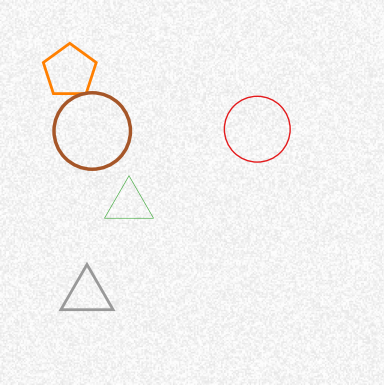[{"shape": "circle", "thickness": 1, "radius": 0.43, "center": [0.668, 0.664]}, {"shape": "triangle", "thickness": 0.5, "radius": 0.37, "center": [0.335, 0.47]}, {"shape": "pentagon", "thickness": 2, "radius": 0.36, "center": [0.181, 0.815]}, {"shape": "circle", "thickness": 2.5, "radius": 0.5, "center": [0.24, 0.66]}, {"shape": "triangle", "thickness": 2, "radius": 0.39, "center": [0.226, 0.235]}]